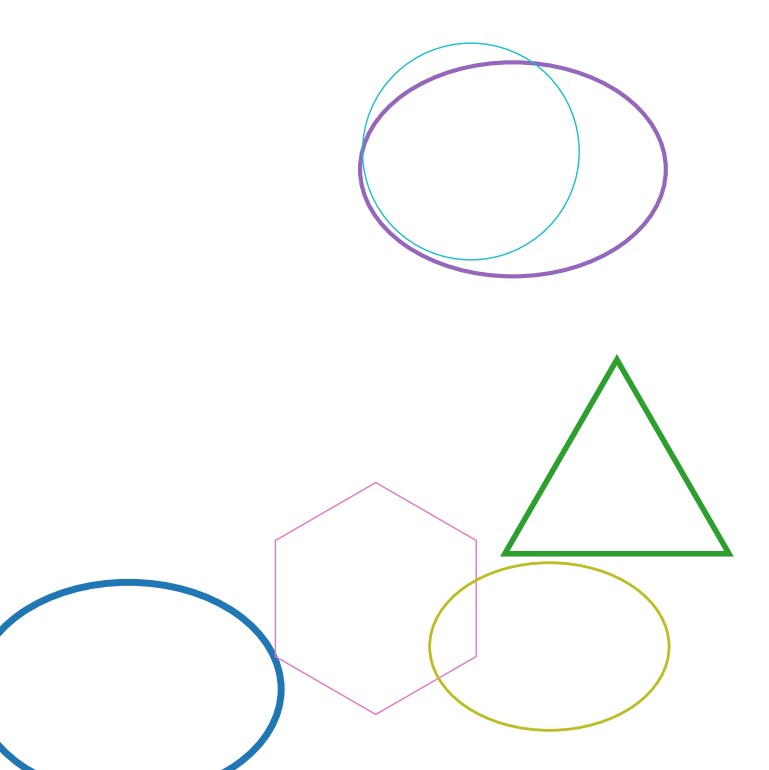[{"shape": "oval", "thickness": 2.5, "radius": 0.99, "center": [0.167, 0.105]}, {"shape": "triangle", "thickness": 2, "radius": 0.84, "center": [0.801, 0.365]}, {"shape": "oval", "thickness": 1.5, "radius": 0.99, "center": [0.666, 0.78]}, {"shape": "hexagon", "thickness": 0.5, "radius": 0.75, "center": [0.488, 0.223]}, {"shape": "oval", "thickness": 1, "radius": 0.78, "center": [0.713, 0.16]}, {"shape": "circle", "thickness": 0.5, "radius": 0.7, "center": [0.611, 0.803]}]